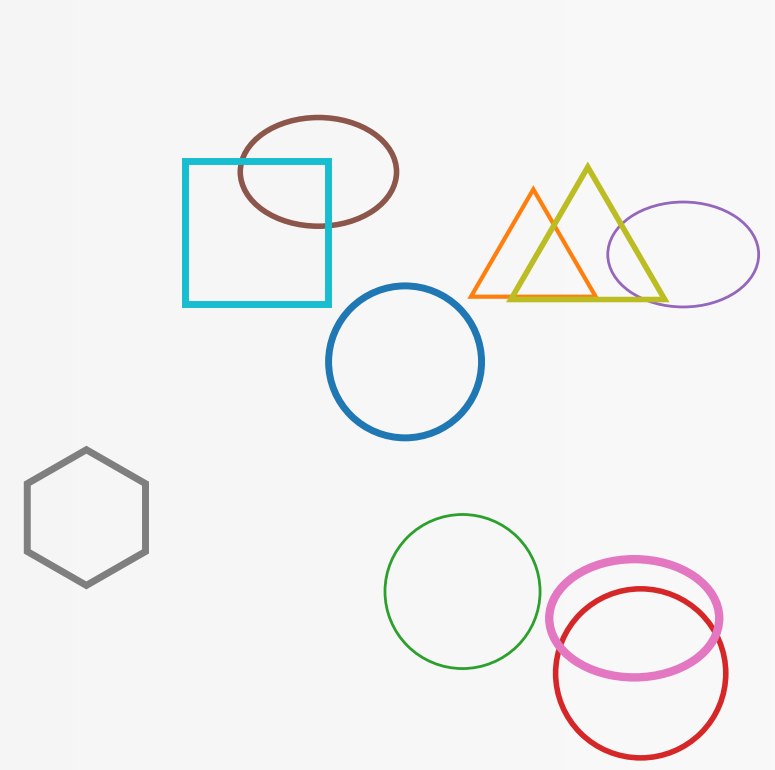[{"shape": "circle", "thickness": 2.5, "radius": 0.49, "center": [0.523, 0.53]}, {"shape": "triangle", "thickness": 1.5, "radius": 0.46, "center": [0.688, 0.661]}, {"shape": "circle", "thickness": 1, "radius": 0.5, "center": [0.597, 0.232]}, {"shape": "circle", "thickness": 2, "radius": 0.55, "center": [0.827, 0.126]}, {"shape": "oval", "thickness": 1, "radius": 0.49, "center": [0.882, 0.669]}, {"shape": "oval", "thickness": 2, "radius": 0.5, "center": [0.411, 0.777]}, {"shape": "oval", "thickness": 3, "radius": 0.55, "center": [0.818, 0.197]}, {"shape": "hexagon", "thickness": 2.5, "radius": 0.44, "center": [0.111, 0.328]}, {"shape": "triangle", "thickness": 2, "radius": 0.57, "center": [0.758, 0.668]}, {"shape": "square", "thickness": 2.5, "radius": 0.46, "center": [0.331, 0.698]}]